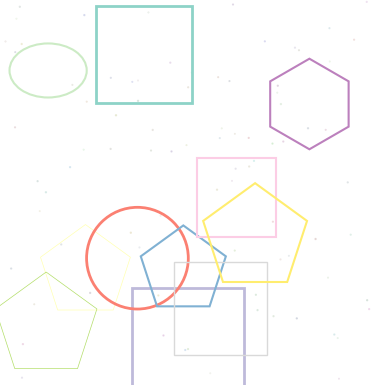[{"shape": "square", "thickness": 2, "radius": 0.63, "center": [0.374, 0.858]}, {"shape": "pentagon", "thickness": 0.5, "radius": 0.61, "center": [0.222, 0.294]}, {"shape": "square", "thickness": 2, "radius": 0.72, "center": [0.488, 0.107]}, {"shape": "circle", "thickness": 2, "radius": 0.66, "center": [0.357, 0.329]}, {"shape": "pentagon", "thickness": 1.5, "radius": 0.58, "center": [0.476, 0.298]}, {"shape": "pentagon", "thickness": 0.5, "radius": 0.69, "center": [0.12, 0.155]}, {"shape": "square", "thickness": 1.5, "radius": 0.51, "center": [0.614, 0.486]}, {"shape": "square", "thickness": 1, "radius": 0.6, "center": [0.574, 0.198]}, {"shape": "hexagon", "thickness": 1.5, "radius": 0.59, "center": [0.804, 0.73]}, {"shape": "oval", "thickness": 1.5, "radius": 0.5, "center": [0.125, 0.817]}, {"shape": "pentagon", "thickness": 1.5, "radius": 0.71, "center": [0.663, 0.382]}]